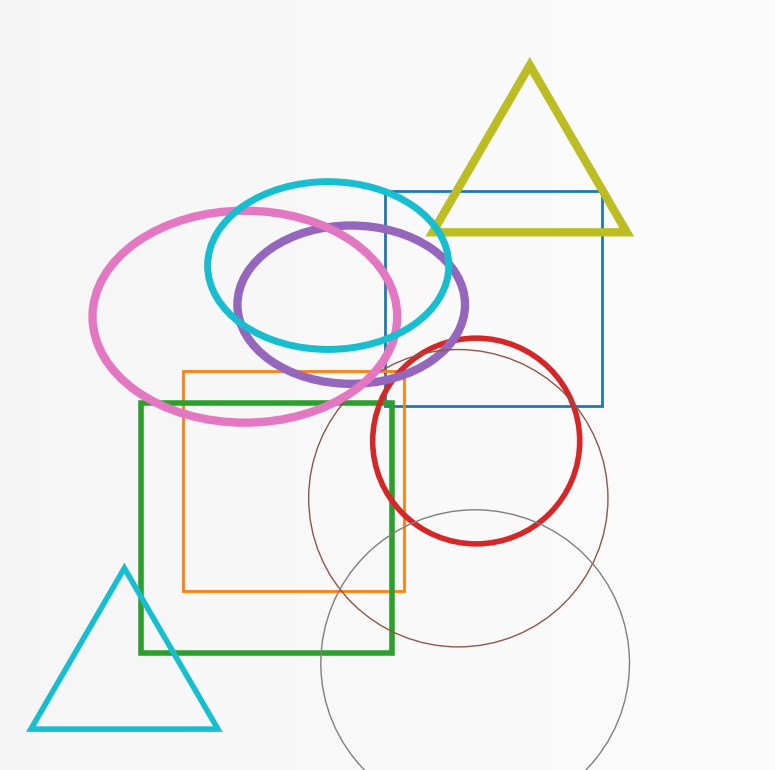[{"shape": "square", "thickness": 1, "radius": 0.7, "center": [0.637, 0.612]}, {"shape": "square", "thickness": 1, "radius": 0.71, "center": [0.378, 0.375]}, {"shape": "square", "thickness": 2, "radius": 0.81, "center": [0.344, 0.314]}, {"shape": "circle", "thickness": 2, "radius": 0.67, "center": [0.614, 0.427]}, {"shape": "oval", "thickness": 3, "radius": 0.73, "center": [0.453, 0.604]}, {"shape": "circle", "thickness": 0.5, "radius": 0.97, "center": [0.591, 0.353]}, {"shape": "oval", "thickness": 3, "radius": 0.98, "center": [0.316, 0.589]}, {"shape": "circle", "thickness": 0.5, "radius": 1.0, "center": [0.613, 0.139]}, {"shape": "triangle", "thickness": 3, "radius": 0.72, "center": [0.684, 0.771]}, {"shape": "oval", "thickness": 2.5, "radius": 0.78, "center": [0.423, 0.655]}, {"shape": "triangle", "thickness": 2, "radius": 0.7, "center": [0.16, 0.123]}]